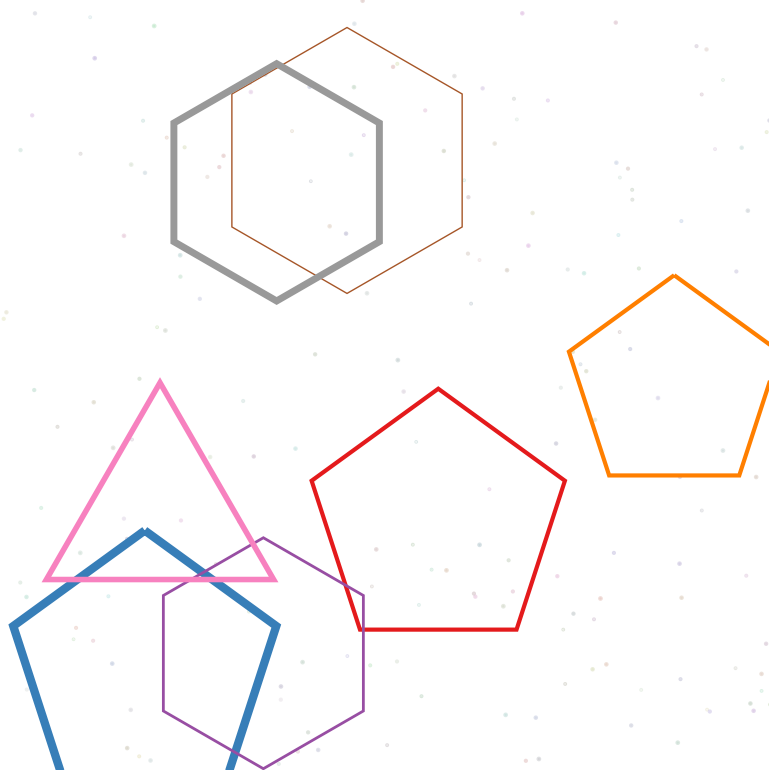[{"shape": "pentagon", "thickness": 1.5, "radius": 0.86, "center": [0.569, 0.322]}, {"shape": "pentagon", "thickness": 3, "radius": 0.9, "center": [0.188, 0.131]}, {"shape": "hexagon", "thickness": 1, "radius": 0.75, "center": [0.342, 0.152]}, {"shape": "pentagon", "thickness": 1.5, "radius": 0.72, "center": [0.876, 0.499]}, {"shape": "hexagon", "thickness": 0.5, "radius": 0.86, "center": [0.451, 0.792]}, {"shape": "triangle", "thickness": 2, "radius": 0.85, "center": [0.208, 0.333]}, {"shape": "hexagon", "thickness": 2.5, "radius": 0.77, "center": [0.359, 0.763]}]